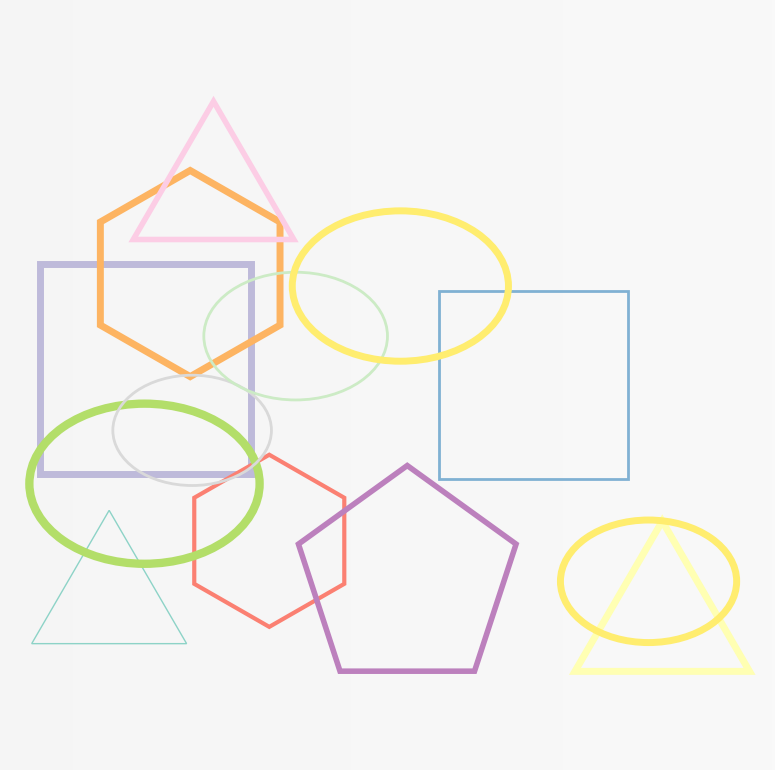[{"shape": "triangle", "thickness": 0.5, "radius": 0.58, "center": [0.141, 0.222]}, {"shape": "triangle", "thickness": 2.5, "radius": 0.65, "center": [0.855, 0.193]}, {"shape": "square", "thickness": 2.5, "radius": 0.68, "center": [0.188, 0.521]}, {"shape": "hexagon", "thickness": 1.5, "radius": 0.56, "center": [0.347, 0.298]}, {"shape": "square", "thickness": 1, "radius": 0.61, "center": [0.689, 0.5]}, {"shape": "hexagon", "thickness": 2.5, "radius": 0.67, "center": [0.245, 0.645]}, {"shape": "oval", "thickness": 3, "radius": 0.74, "center": [0.186, 0.372]}, {"shape": "triangle", "thickness": 2, "radius": 0.6, "center": [0.276, 0.749]}, {"shape": "oval", "thickness": 1, "radius": 0.51, "center": [0.248, 0.441]}, {"shape": "pentagon", "thickness": 2, "radius": 0.74, "center": [0.525, 0.248]}, {"shape": "oval", "thickness": 1, "radius": 0.59, "center": [0.381, 0.564]}, {"shape": "oval", "thickness": 2.5, "radius": 0.57, "center": [0.837, 0.245]}, {"shape": "oval", "thickness": 2.5, "radius": 0.7, "center": [0.517, 0.629]}]